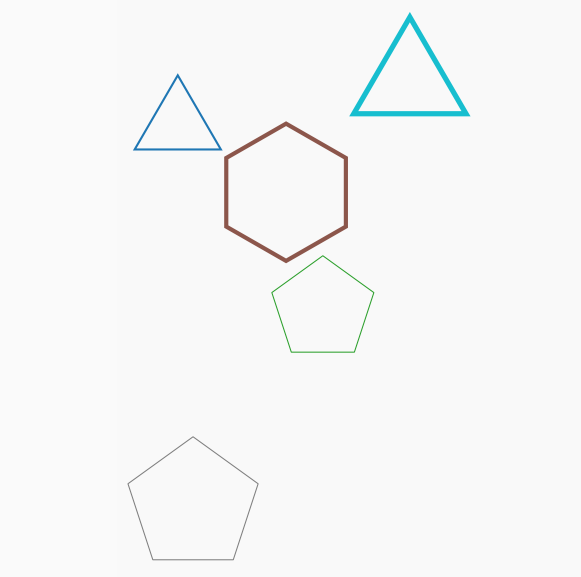[{"shape": "triangle", "thickness": 1, "radius": 0.43, "center": [0.306, 0.783]}, {"shape": "pentagon", "thickness": 0.5, "radius": 0.46, "center": [0.555, 0.464]}, {"shape": "hexagon", "thickness": 2, "radius": 0.59, "center": [0.492, 0.666]}, {"shape": "pentagon", "thickness": 0.5, "radius": 0.59, "center": [0.332, 0.125]}, {"shape": "triangle", "thickness": 2.5, "radius": 0.56, "center": [0.705, 0.858]}]